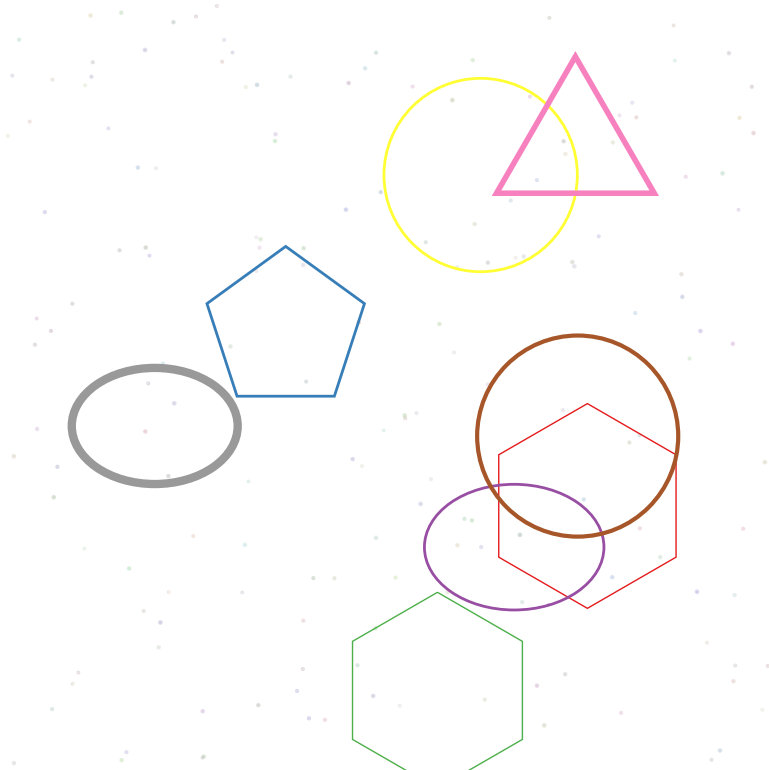[{"shape": "hexagon", "thickness": 0.5, "radius": 0.66, "center": [0.763, 0.343]}, {"shape": "pentagon", "thickness": 1, "radius": 0.54, "center": [0.371, 0.572]}, {"shape": "hexagon", "thickness": 0.5, "radius": 0.64, "center": [0.568, 0.103]}, {"shape": "oval", "thickness": 1, "radius": 0.58, "center": [0.668, 0.289]}, {"shape": "circle", "thickness": 1, "radius": 0.63, "center": [0.624, 0.773]}, {"shape": "circle", "thickness": 1.5, "radius": 0.65, "center": [0.75, 0.434]}, {"shape": "triangle", "thickness": 2, "radius": 0.59, "center": [0.747, 0.808]}, {"shape": "oval", "thickness": 3, "radius": 0.54, "center": [0.201, 0.447]}]